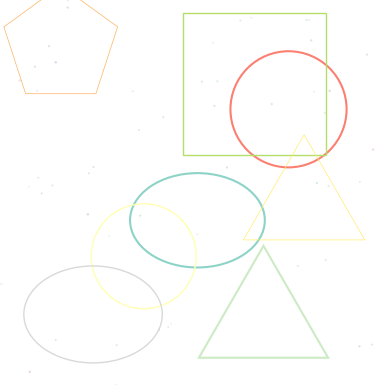[{"shape": "oval", "thickness": 1.5, "radius": 0.88, "center": [0.513, 0.428]}, {"shape": "circle", "thickness": 1, "radius": 0.68, "center": [0.373, 0.334]}, {"shape": "circle", "thickness": 1.5, "radius": 0.75, "center": [0.749, 0.716]}, {"shape": "pentagon", "thickness": 0.5, "radius": 0.78, "center": [0.158, 0.882]}, {"shape": "square", "thickness": 1, "radius": 0.93, "center": [0.661, 0.782]}, {"shape": "oval", "thickness": 1, "radius": 0.9, "center": [0.242, 0.183]}, {"shape": "triangle", "thickness": 1.5, "radius": 0.97, "center": [0.684, 0.168]}, {"shape": "triangle", "thickness": 0.5, "radius": 0.91, "center": [0.79, 0.468]}]